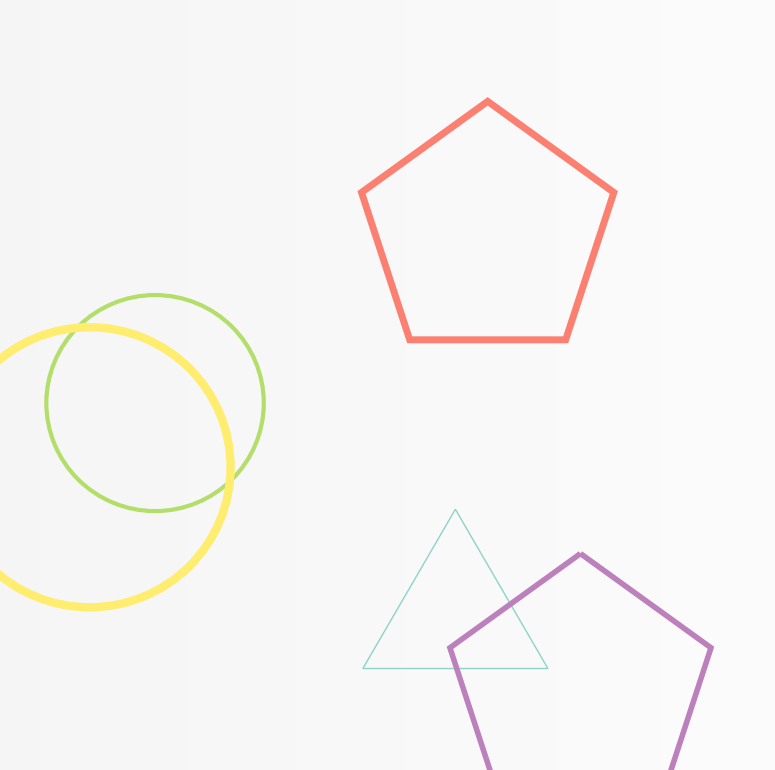[{"shape": "triangle", "thickness": 0.5, "radius": 0.69, "center": [0.588, 0.201]}, {"shape": "pentagon", "thickness": 2.5, "radius": 0.86, "center": [0.629, 0.697]}, {"shape": "circle", "thickness": 1.5, "radius": 0.7, "center": [0.2, 0.477]}, {"shape": "pentagon", "thickness": 2, "radius": 0.89, "center": [0.749, 0.104]}, {"shape": "circle", "thickness": 3, "radius": 0.91, "center": [0.116, 0.393]}]